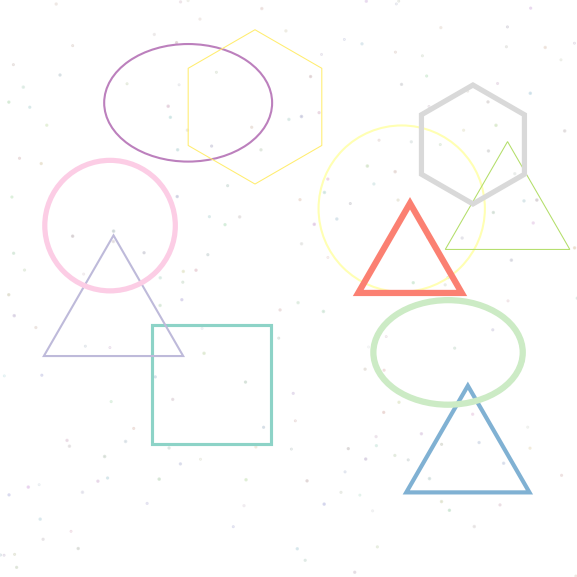[{"shape": "square", "thickness": 1.5, "radius": 0.51, "center": [0.366, 0.333]}, {"shape": "circle", "thickness": 1, "radius": 0.72, "center": [0.696, 0.638]}, {"shape": "triangle", "thickness": 1, "radius": 0.7, "center": [0.197, 0.452]}, {"shape": "triangle", "thickness": 3, "radius": 0.52, "center": [0.71, 0.544]}, {"shape": "triangle", "thickness": 2, "radius": 0.62, "center": [0.81, 0.208]}, {"shape": "triangle", "thickness": 0.5, "radius": 0.62, "center": [0.879, 0.629]}, {"shape": "circle", "thickness": 2.5, "radius": 0.57, "center": [0.191, 0.608]}, {"shape": "hexagon", "thickness": 2.5, "radius": 0.51, "center": [0.819, 0.749]}, {"shape": "oval", "thickness": 1, "radius": 0.73, "center": [0.326, 0.821]}, {"shape": "oval", "thickness": 3, "radius": 0.65, "center": [0.776, 0.389]}, {"shape": "hexagon", "thickness": 0.5, "radius": 0.67, "center": [0.442, 0.814]}]